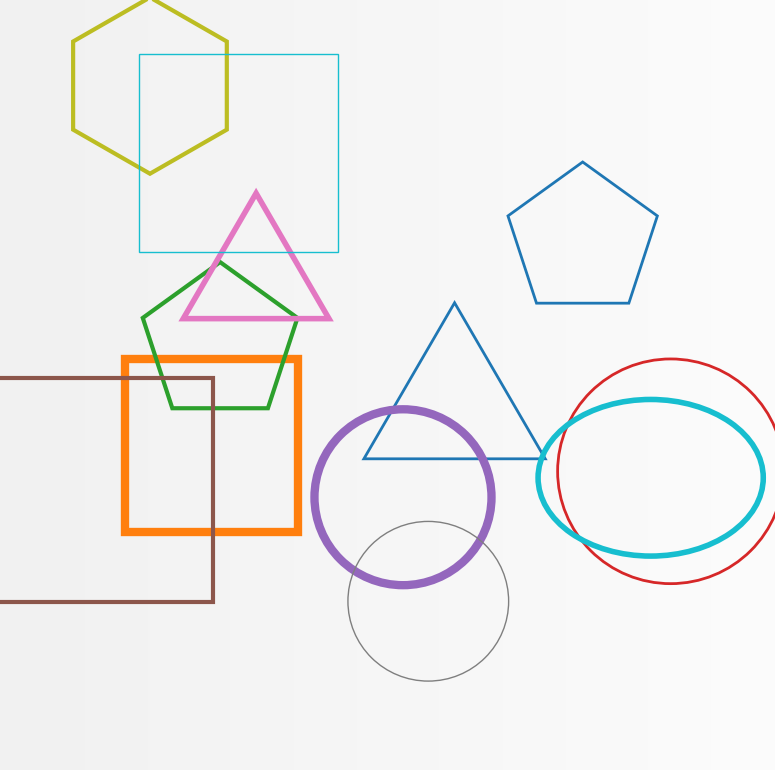[{"shape": "triangle", "thickness": 1, "radius": 0.68, "center": [0.587, 0.472]}, {"shape": "pentagon", "thickness": 1, "radius": 0.51, "center": [0.752, 0.688]}, {"shape": "square", "thickness": 3, "radius": 0.56, "center": [0.273, 0.421]}, {"shape": "pentagon", "thickness": 1.5, "radius": 0.52, "center": [0.284, 0.555]}, {"shape": "circle", "thickness": 1, "radius": 0.73, "center": [0.865, 0.388]}, {"shape": "circle", "thickness": 3, "radius": 0.57, "center": [0.52, 0.354]}, {"shape": "square", "thickness": 1.5, "radius": 0.73, "center": [0.129, 0.364]}, {"shape": "triangle", "thickness": 2, "radius": 0.54, "center": [0.33, 0.64]}, {"shape": "circle", "thickness": 0.5, "radius": 0.52, "center": [0.553, 0.219]}, {"shape": "hexagon", "thickness": 1.5, "radius": 0.57, "center": [0.194, 0.889]}, {"shape": "oval", "thickness": 2, "radius": 0.73, "center": [0.84, 0.38]}, {"shape": "square", "thickness": 0.5, "radius": 0.64, "center": [0.308, 0.801]}]